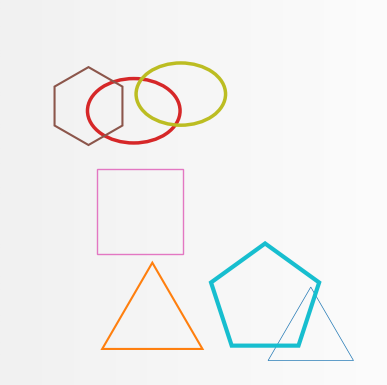[{"shape": "triangle", "thickness": 0.5, "radius": 0.64, "center": [0.802, 0.127]}, {"shape": "triangle", "thickness": 1.5, "radius": 0.75, "center": [0.393, 0.168]}, {"shape": "oval", "thickness": 2.5, "radius": 0.6, "center": [0.345, 0.712]}, {"shape": "hexagon", "thickness": 1.5, "radius": 0.51, "center": [0.228, 0.725]}, {"shape": "square", "thickness": 1, "radius": 0.55, "center": [0.361, 0.452]}, {"shape": "oval", "thickness": 2.5, "radius": 0.58, "center": [0.467, 0.756]}, {"shape": "pentagon", "thickness": 3, "radius": 0.73, "center": [0.684, 0.221]}]